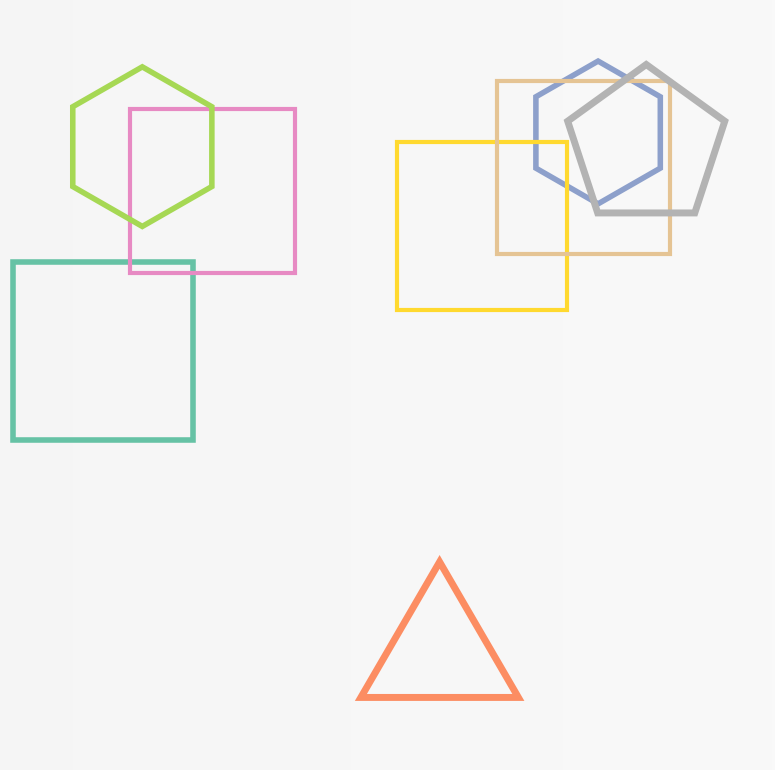[{"shape": "square", "thickness": 2, "radius": 0.58, "center": [0.133, 0.544]}, {"shape": "triangle", "thickness": 2.5, "radius": 0.59, "center": [0.567, 0.153]}, {"shape": "hexagon", "thickness": 2, "radius": 0.46, "center": [0.772, 0.828]}, {"shape": "square", "thickness": 1.5, "radius": 0.53, "center": [0.274, 0.752]}, {"shape": "hexagon", "thickness": 2, "radius": 0.52, "center": [0.184, 0.81]}, {"shape": "square", "thickness": 1.5, "radius": 0.55, "center": [0.622, 0.706]}, {"shape": "square", "thickness": 1.5, "radius": 0.56, "center": [0.753, 0.783]}, {"shape": "pentagon", "thickness": 2.5, "radius": 0.53, "center": [0.834, 0.81]}]